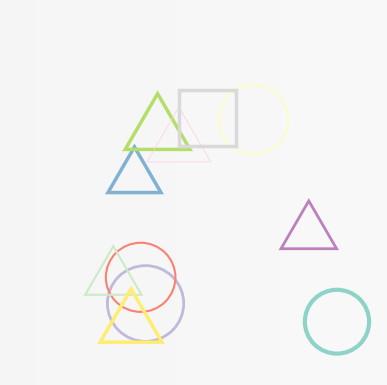[{"shape": "circle", "thickness": 3, "radius": 0.41, "center": [0.87, 0.164]}, {"shape": "circle", "thickness": 1, "radius": 0.45, "center": [0.654, 0.689]}, {"shape": "circle", "thickness": 2, "radius": 0.49, "center": [0.376, 0.212]}, {"shape": "circle", "thickness": 1.5, "radius": 0.45, "center": [0.363, 0.28]}, {"shape": "triangle", "thickness": 2.5, "radius": 0.39, "center": [0.347, 0.539]}, {"shape": "triangle", "thickness": 2.5, "radius": 0.48, "center": [0.407, 0.66]}, {"shape": "triangle", "thickness": 0.5, "radius": 0.47, "center": [0.462, 0.627]}, {"shape": "square", "thickness": 2.5, "radius": 0.36, "center": [0.536, 0.694]}, {"shape": "triangle", "thickness": 2, "radius": 0.41, "center": [0.797, 0.395]}, {"shape": "triangle", "thickness": 1.5, "radius": 0.42, "center": [0.292, 0.276]}, {"shape": "triangle", "thickness": 2.5, "radius": 0.46, "center": [0.338, 0.157]}]